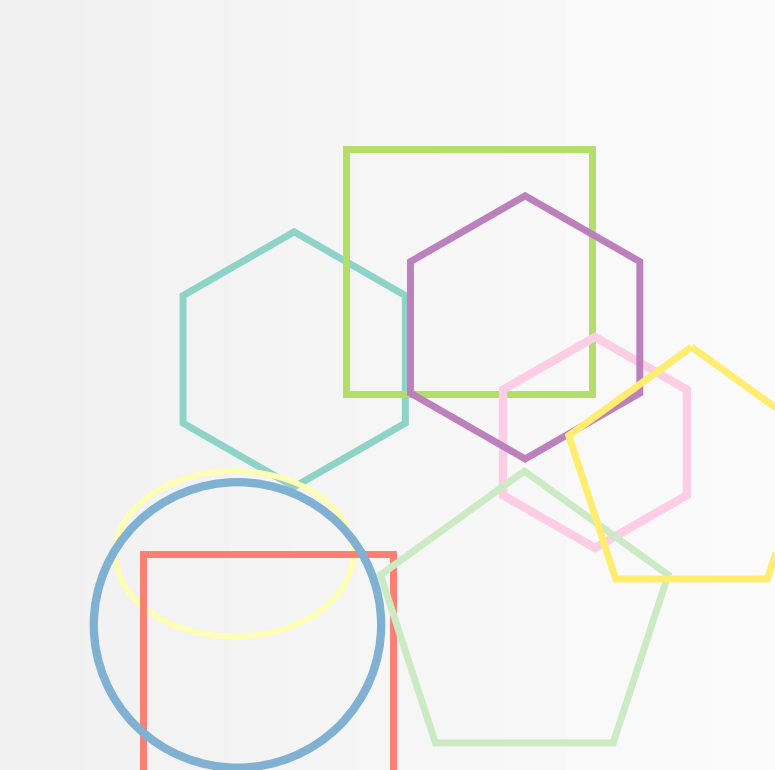[{"shape": "hexagon", "thickness": 2.5, "radius": 0.83, "center": [0.38, 0.533]}, {"shape": "oval", "thickness": 2, "radius": 0.77, "center": [0.302, 0.281]}, {"shape": "square", "thickness": 2.5, "radius": 0.8, "center": [0.346, 0.12]}, {"shape": "circle", "thickness": 3, "radius": 0.93, "center": [0.306, 0.188]}, {"shape": "square", "thickness": 2.5, "radius": 0.79, "center": [0.605, 0.647]}, {"shape": "hexagon", "thickness": 3, "radius": 0.69, "center": [0.768, 0.425]}, {"shape": "hexagon", "thickness": 2.5, "radius": 0.85, "center": [0.678, 0.575]}, {"shape": "pentagon", "thickness": 2.5, "radius": 0.98, "center": [0.677, 0.193]}, {"shape": "pentagon", "thickness": 2.5, "radius": 0.83, "center": [0.892, 0.383]}]